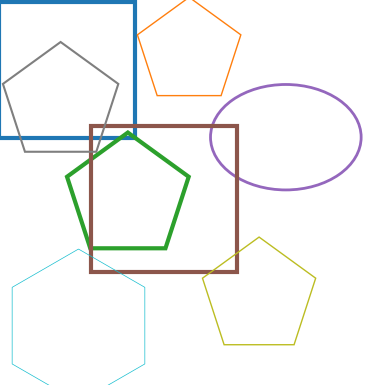[{"shape": "square", "thickness": 3, "radius": 0.88, "center": [0.174, 0.819]}, {"shape": "pentagon", "thickness": 1, "radius": 0.71, "center": [0.491, 0.866]}, {"shape": "pentagon", "thickness": 3, "radius": 0.83, "center": [0.332, 0.49]}, {"shape": "oval", "thickness": 2, "radius": 0.98, "center": [0.742, 0.644]}, {"shape": "square", "thickness": 3, "radius": 0.95, "center": [0.426, 0.483]}, {"shape": "pentagon", "thickness": 1.5, "radius": 0.79, "center": [0.157, 0.733]}, {"shape": "pentagon", "thickness": 1, "radius": 0.77, "center": [0.673, 0.23]}, {"shape": "hexagon", "thickness": 0.5, "radius": 0.99, "center": [0.204, 0.154]}]